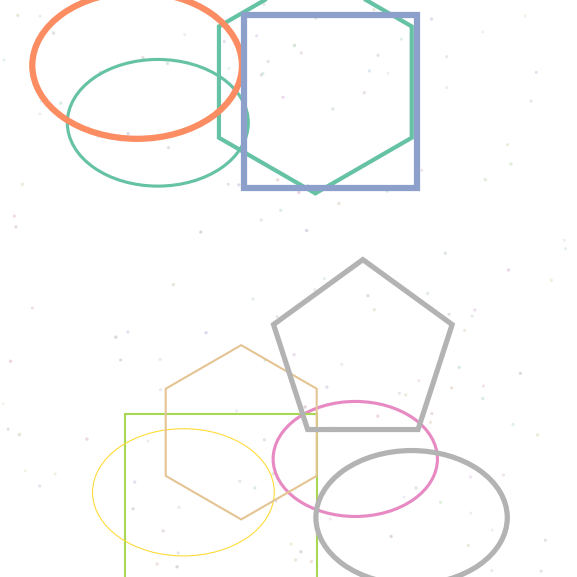[{"shape": "hexagon", "thickness": 2, "radius": 0.96, "center": [0.546, 0.857]}, {"shape": "oval", "thickness": 1.5, "radius": 0.78, "center": [0.273, 0.787]}, {"shape": "oval", "thickness": 3, "radius": 0.91, "center": [0.237, 0.886]}, {"shape": "square", "thickness": 3, "radius": 0.75, "center": [0.572, 0.824]}, {"shape": "oval", "thickness": 1.5, "radius": 0.71, "center": [0.615, 0.204]}, {"shape": "square", "thickness": 1, "radius": 0.83, "center": [0.383, 0.115]}, {"shape": "oval", "thickness": 0.5, "radius": 0.79, "center": [0.318, 0.147]}, {"shape": "hexagon", "thickness": 1, "radius": 0.75, "center": [0.418, 0.251]}, {"shape": "pentagon", "thickness": 2.5, "radius": 0.81, "center": [0.628, 0.387]}, {"shape": "oval", "thickness": 2.5, "radius": 0.83, "center": [0.713, 0.103]}]